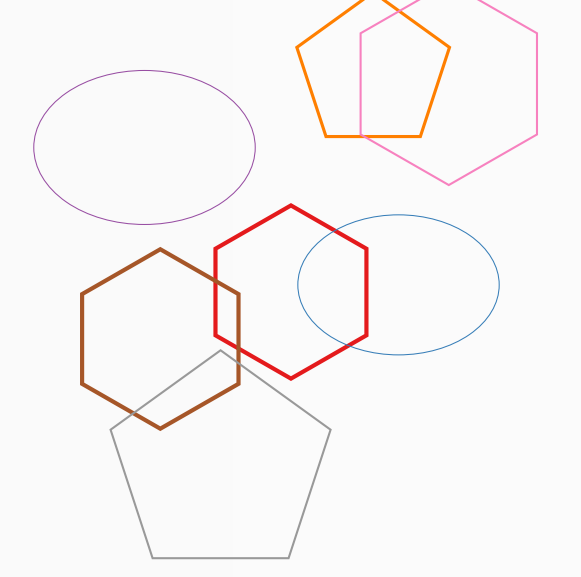[{"shape": "hexagon", "thickness": 2, "radius": 0.75, "center": [0.501, 0.493]}, {"shape": "oval", "thickness": 0.5, "radius": 0.87, "center": [0.686, 0.506]}, {"shape": "oval", "thickness": 0.5, "radius": 0.95, "center": [0.249, 0.744]}, {"shape": "pentagon", "thickness": 1.5, "radius": 0.69, "center": [0.642, 0.874]}, {"shape": "hexagon", "thickness": 2, "radius": 0.78, "center": [0.276, 0.412]}, {"shape": "hexagon", "thickness": 1, "radius": 0.88, "center": [0.772, 0.854]}, {"shape": "pentagon", "thickness": 1, "radius": 0.99, "center": [0.38, 0.194]}]